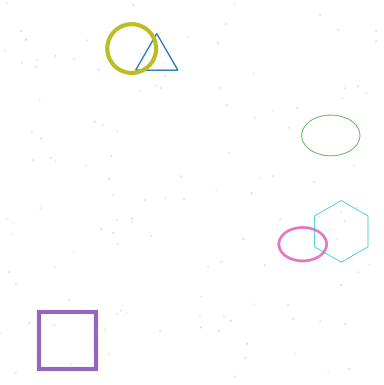[{"shape": "triangle", "thickness": 1, "radius": 0.32, "center": [0.407, 0.849]}, {"shape": "oval", "thickness": 0.5, "radius": 0.38, "center": [0.859, 0.648]}, {"shape": "square", "thickness": 3, "radius": 0.37, "center": [0.176, 0.115]}, {"shape": "oval", "thickness": 2, "radius": 0.31, "center": [0.786, 0.366]}, {"shape": "circle", "thickness": 3, "radius": 0.32, "center": [0.342, 0.874]}, {"shape": "hexagon", "thickness": 0.5, "radius": 0.4, "center": [0.886, 0.399]}]